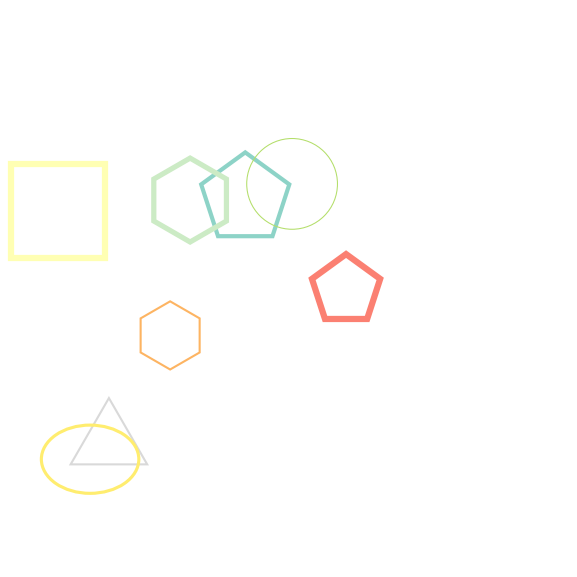[{"shape": "pentagon", "thickness": 2, "radius": 0.4, "center": [0.425, 0.655]}, {"shape": "square", "thickness": 3, "radius": 0.41, "center": [0.1, 0.634]}, {"shape": "pentagon", "thickness": 3, "radius": 0.31, "center": [0.599, 0.497]}, {"shape": "hexagon", "thickness": 1, "radius": 0.3, "center": [0.295, 0.418]}, {"shape": "circle", "thickness": 0.5, "radius": 0.39, "center": [0.506, 0.681]}, {"shape": "triangle", "thickness": 1, "radius": 0.38, "center": [0.189, 0.233]}, {"shape": "hexagon", "thickness": 2.5, "radius": 0.36, "center": [0.329, 0.653]}, {"shape": "oval", "thickness": 1.5, "radius": 0.42, "center": [0.156, 0.204]}]